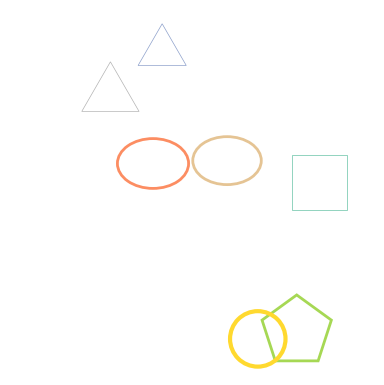[{"shape": "square", "thickness": 0.5, "radius": 0.36, "center": [0.83, 0.525]}, {"shape": "oval", "thickness": 2, "radius": 0.46, "center": [0.397, 0.575]}, {"shape": "triangle", "thickness": 0.5, "radius": 0.36, "center": [0.421, 0.866]}, {"shape": "pentagon", "thickness": 2, "radius": 0.47, "center": [0.771, 0.139]}, {"shape": "circle", "thickness": 3, "radius": 0.36, "center": [0.67, 0.12]}, {"shape": "oval", "thickness": 2, "radius": 0.44, "center": [0.59, 0.583]}, {"shape": "triangle", "thickness": 0.5, "radius": 0.43, "center": [0.287, 0.754]}]